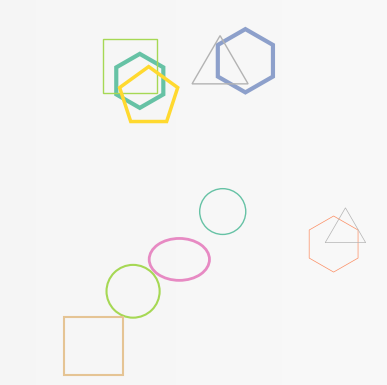[{"shape": "hexagon", "thickness": 3, "radius": 0.35, "center": [0.361, 0.79]}, {"shape": "circle", "thickness": 1, "radius": 0.3, "center": [0.575, 0.451]}, {"shape": "hexagon", "thickness": 0.5, "radius": 0.36, "center": [0.861, 0.366]}, {"shape": "hexagon", "thickness": 3, "radius": 0.41, "center": [0.633, 0.842]}, {"shape": "oval", "thickness": 2, "radius": 0.39, "center": [0.463, 0.326]}, {"shape": "square", "thickness": 1, "radius": 0.35, "center": [0.335, 0.829]}, {"shape": "circle", "thickness": 1.5, "radius": 0.34, "center": [0.343, 0.243]}, {"shape": "pentagon", "thickness": 2.5, "radius": 0.39, "center": [0.384, 0.748]}, {"shape": "square", "thickness": 1.5, "radius": 0.38, "center": [0.241, 0.101]}, {"shape": "triangle", "thickness": 0.5, "radius": 0.3, "center": [0.891, 0.4]}, {"shape": "triangle", "thickness": 1, "radius": 0.42, "center": [0.568, 0.824]}]